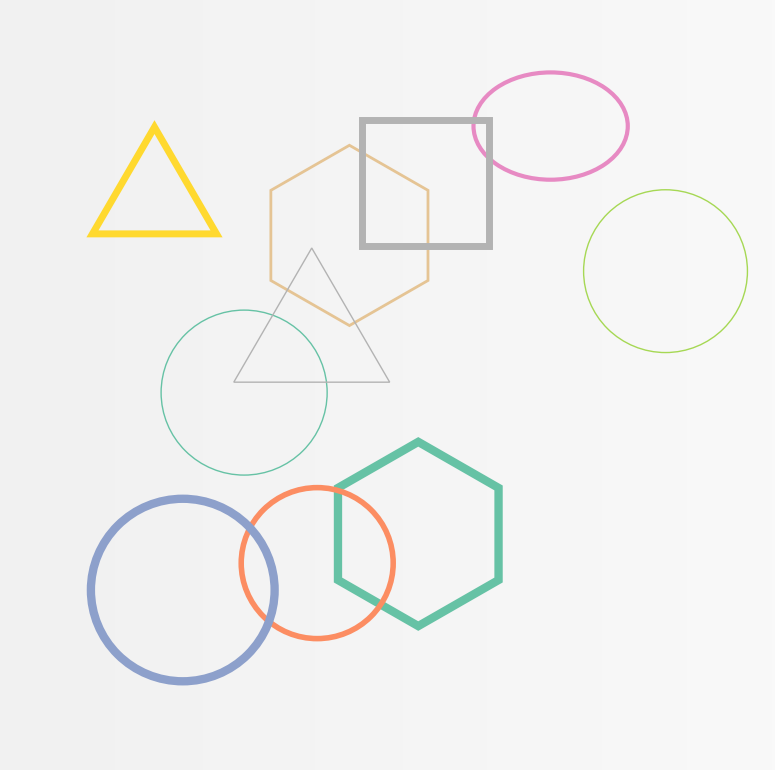[{"shape": "circle", "thickness": 0.5, "radius": 0.54, "center": [0.315, 0.49]}, {"shape": "hexagon", "thickness": 3, "radius": 0.6, "center": [0.54, 0.307]}, {"shape": "circle", "thickness": 2, "radius": 0.49, "center": [0.409, 0.269]}, {"shape": "circle", "thickness": 3, "radius": 0.59, "center": [0.236, 0.234]}, {"shape": "oval", "thickness": 1.5, "radius": 0.5, "center": [0.71, 0.836]}, {"shape": "circle", "thickness": 0.5, "radius": 0.53, "center": [0.859, 0.648]}, {"shape": "triangle", "thickness": 2.5, "radius": 0.46, "center": [0.199, 0.742]}, {"shape": "hexagon", "thickness": 1, "radius": 0.59, "center": [0.451, 0.694]}, {"shape": "triangle", "thickness": 0.5, "radius": 0.58, "center": [0.402, 0.562]}, {"shape": "square", "thickness": 2.5, "radius": 0.41, "center": [0.549, 0.762]}]